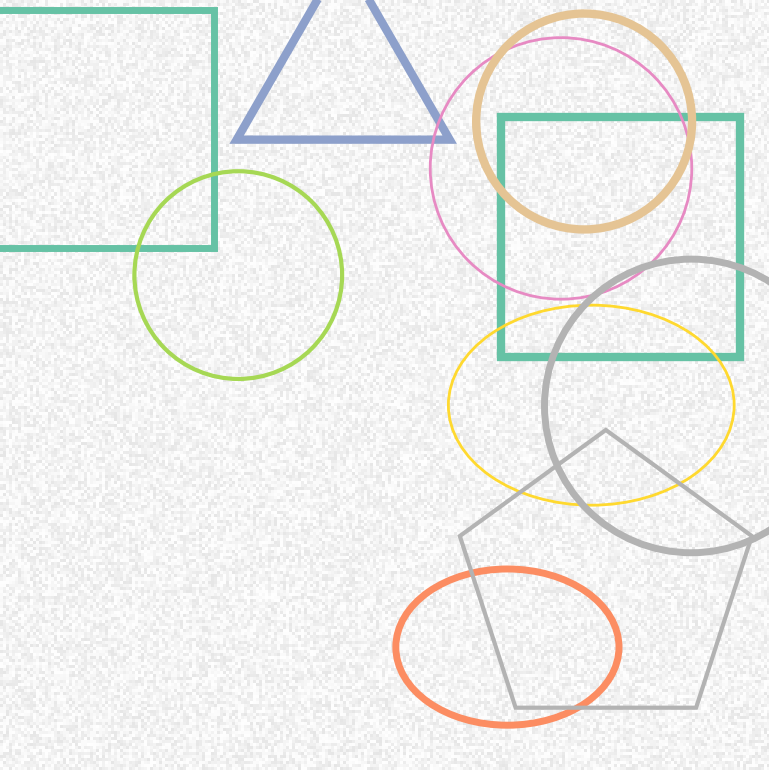[{"shape": "square", "thickness": 3, "radius": 0.78, "center": [0.806, 0.692]}, {"shape": "square", "thickness": 2.5, "radius": 0.77, "center": [0.124, 0.832]}, {"shape": "oval", "thickness": 2.5, "radius": 0.72, "center": [0.659, 0.16]}, {"shape": "triangle", "thickness": 3, "radius": 0.8, "center": [0.446, 0.899]}, {"shape": "circle", "thickness": 1, "radius": 0.85, "center": [0.729, 0.781]}, {"shape": "circle", "thickness": 1.5, "radius": 0.67, "center": [0.309, 0.643]}, {"shape": "oval", "thickness": 1, "radius": 0.93, "center": [0.768, 0.474]}, {"shape": "circle", "thickness": 3, "radius": 0.7, "center": [0.759, 0.842]}, {"shape": "circle", "thickness": 2.5, "radius": 0.95, "center": [0.898, 0.473]}, {"shape": "pentagon", "thickness": 1.5, "radius": 1.0, "center": [0.787, 0.242]}]